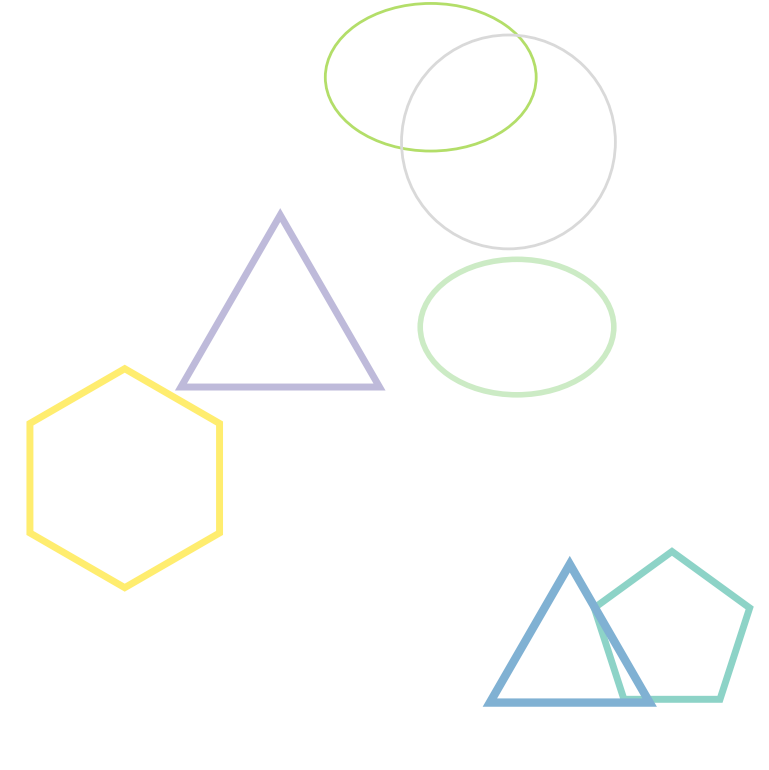[{"shape": "pentagon", "thickness": 2.5, "radius": 0.53, "center": [0.873, 0.178]}, {"shape": "triangle", "thickness": 2.5, "radius": 0.74, "center": [0.364, 0.572]}, {"shape": "triangle", "thickness": 3, "radius": 0.6, "center": [0.74, 0.147]}, {"shape": "oval", "thickness": 1, "radius": 0.68, "center": [0.559, 0.9]}, {"shape": "circle", "thickness": 1, "radius": 0.69, "center": [0.66, 0.816]}, {"shape": "oval", "thickness": 2, "radius": 0.63, "center": [0.671, 0.575]}, {"shape": "hexagon", "thickness": 2.5, "radius": 0.71, "center": [0.162, 0.379]}]